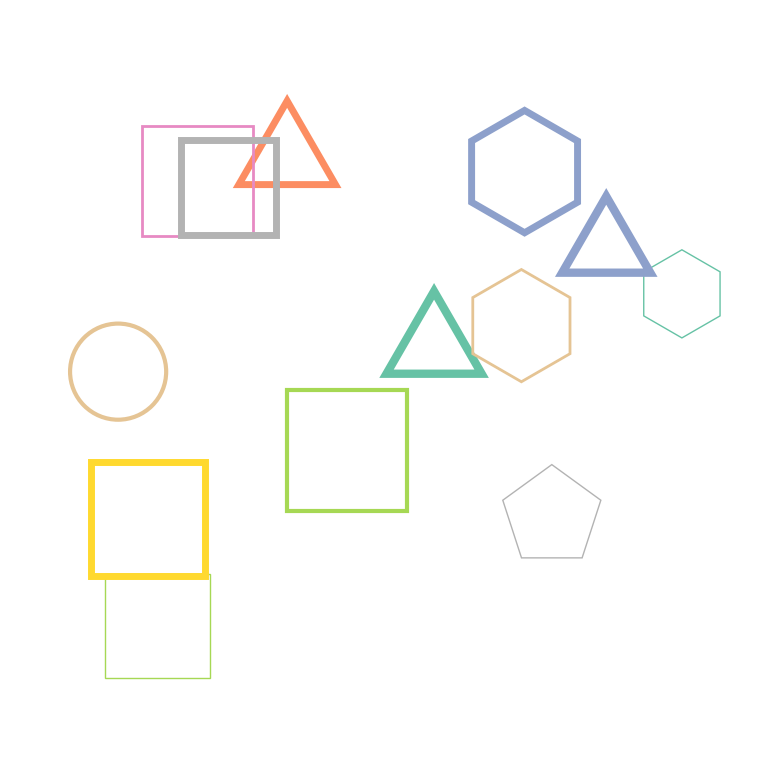[{"shape": "triangle", "thickness": 3, "radius": 0.36, "center": [0.564, 0.55]}, {"shape": "hexagon", "thickness": 0.5, "radius": 0.29, "center": [0.886, 0.618]}, {"shape": "triangle", "thickness": 2.5, "radius": 0.36, "center": [0.373, 0.796]}, {"shape": "triangle", "thickness": 3, "radius": 0.33, "center": [0.787, 0.679]}, {"shape": "hexagon", "thickness": 2.5, "radius": 0.4, "center": [0.681, 0.777]}, {"shape": "square", "thickness": 1, "radius": 0.36, "center": [0.257, 0.765]}, {"shape": "square", "thickness": 1.5, "radius": 0.39, "center": [0.451, 0.415]}, {"shape": "square", "thickness": 0.5, "radius": 0.34, "center": [0.205, 0.187]}, {"shape": "square", "thickness": 2.5, "radius": 0.37, "center": [0.192, 0.326]}, {"shape": "circle", "thickness": 1.5, "radius": 0.31, "center": [0.153, 0.517]}, {"shape": "hexagon", "thickness": 1, "radius": 0.36, "center": [0.677, 0.577]}, {"shape": "square", "thickness": 2.5, "radius": 0.31, "center": [0.297, 0.757]}, {"shape": "pentagon", "thickness": 0.5, "radius": 0.33, "center": [0.717, 0.33]}]